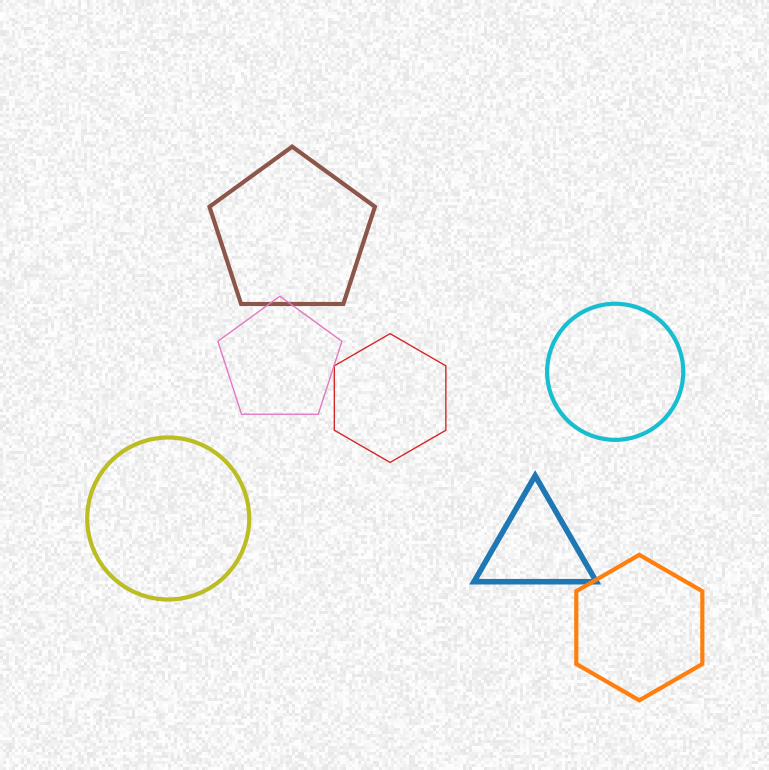[{"shape": "triangle", "thickness": 2, "radius": 0.46, "center": [0.695, 0.29]}, {"shape": "hexagon", "thickness": 1.5, "radius": 0.47, "center": [0.83, 0.185]}, {"shape": "hexagon", "thickness": 0.5, "radius": 0.42, "center": [0.507, 0.483]}, {"shape": "pentagon", "thickness": 1.5, "radius": 0.56, "center": [0.379, 0.697]}, {"shape": "pentagon", "thickness": 0.5, "radius": 0.42, "center": [0.364, 0.531]}, {"shape": "circle", "thickness": 1.5, "radius": 0.53, "center": [0.218, 0.327]}, {"shape": "circle", "thickness": 1.5, "radius": 0.44, "center": [0.799, 0.517]}]